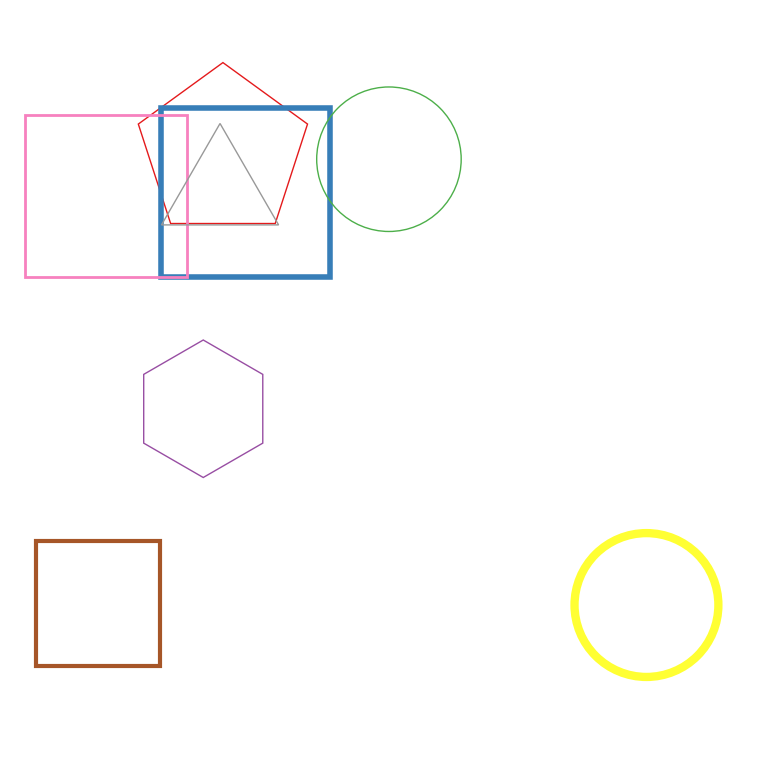[{"shape": "pentagon", "thickness": 0.5, "radius": 0.58, "center": [0.29, 0.803]}, {"shape": "square", "thickness": 2, "radius": 0.55, "center": [0.319, 0.75]}, {"shape": "circle", "thickness": 0.5, "radius": 0.47, "center": [0.505, 0.793]}, {"shape": "hexagon", "thickness": 0.5, "radius": 0.45, "center": [0.264, 0.469]}, {"shape": "circle", "thickness": 3, "radius": 0.47, "center": [0.84, 0.214]}, {"shape": "square", "thickness": 1.5, "radius": 0.4, "center": [0.127, 0.216]}, {"shape": "square", "thickness": 1, "radius": 0.53, "center": [0.138, 0.745]}, {"shape": "triangle", "thickness": 0.5, "radius": 0.44, "center": [0.286, 0.752]}]